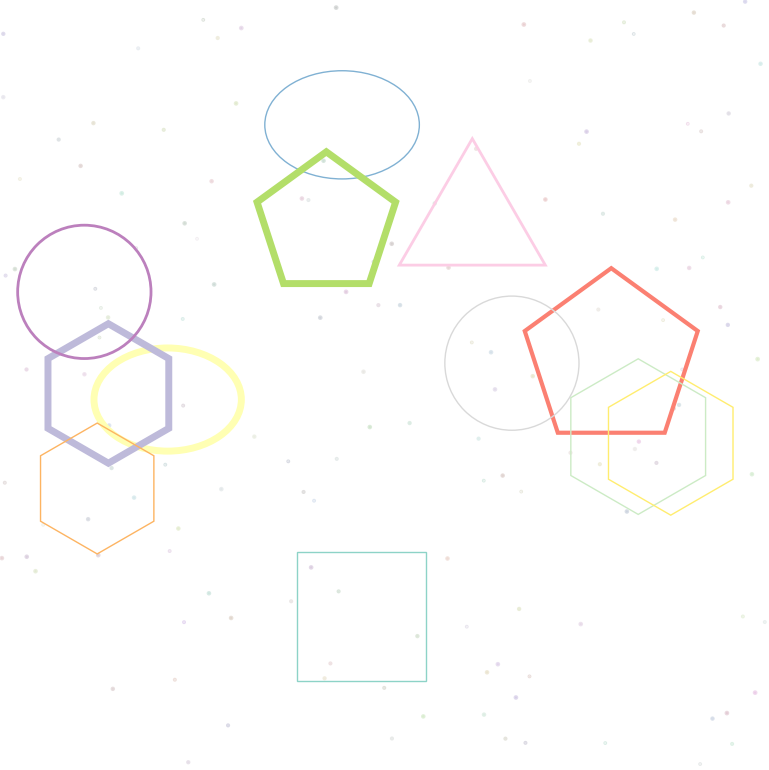[{"shape": "square", "thickness": 0.5, "radius": 0.42, "center": [0.47, 0.2]}, {"shape": "oval", "thickness": 2.5, "radius": 0.48, "center": [0.218, 0.481]}, {"shape": "hexagon", "thickness": 2.5, "radius": 0.45, "center": [0.141, 0.489]}, {"shape": "pentagon", "thickness": 1.5, "radius": 0.59, "center": [0.794, 0.534]}, {"shape": "oval", "thickness": 0.5, "radius": 0.5, "center": [0.444, 0.838]}, {"shape": "hexagon", "thickness": 0.5, "radius": 0.42, "center": [0.126, 0.366]}, {"shape": "pentagon", "thickness": 2.5, "radius": 0.47, "center": [0.424, 0.708]}, {"shape": "triangle", "thickness": 1, "radius": 0.55, "center": [0.613, 0.71]}, {"shape": "circle", "thickness": 0.5, "radius": 0.44, "center": [0.665, 0.528]}, {"shape": "circle", "thickness": 1, "radius": 0.43, "center": [0.11, 0.621]}, {"shape": "hexagon", "thickness": 0.5, "radius": 0.51, "center": [0.829, 0.433]}, {"shape": "hexagon", "thickness": 0.5, "radius": 0.47, "center": [0.871, 0.424]}]